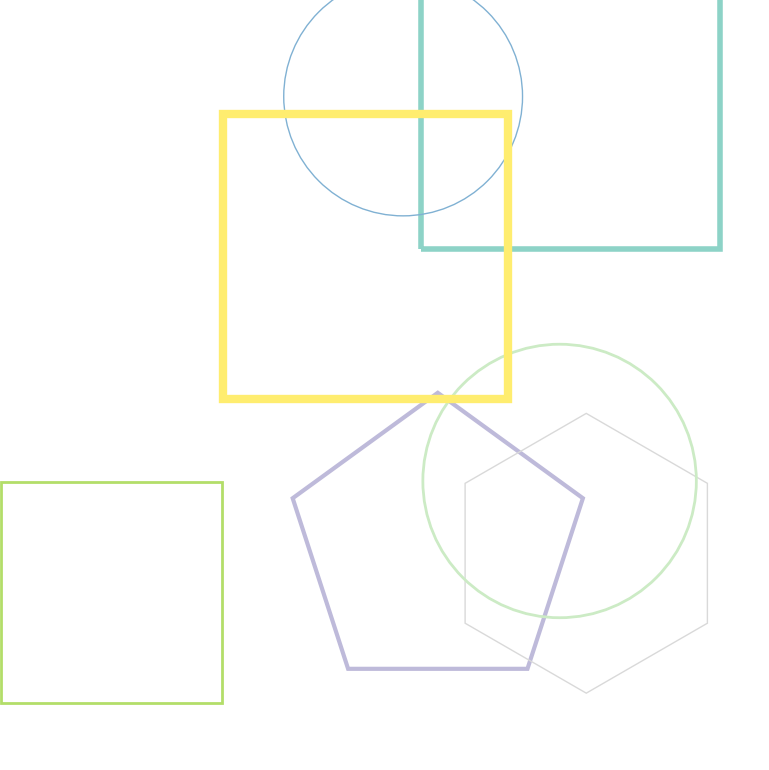[{"shape": "square", "thickness": 2, "radius": 0.97, "center": [0.741, 0.872]}, {"shape": "pentagon", "thickness": 1.5, "radius": 0.99, "center": [0.569, 0.292]}, {"shape": "circle", "thickness": 0.5, "radius": 0.78, "center": [0.524, 0.875]}, {"shape": "square", "thickness": 1, "radius": 0.72, "center": [0.145, 0.231]}, {"shape": "hexagon", "thickness": 0.5, "radius": 0.91, "center": [0.761, 0.281]}, {"shape": "circle", "thickness": 1, "radius": 0.89, "center": [0.727, 0.375]}, {"shape": "square", "thickness": 3, "radius": 0.92, "center": [0.474, 0.667]}]